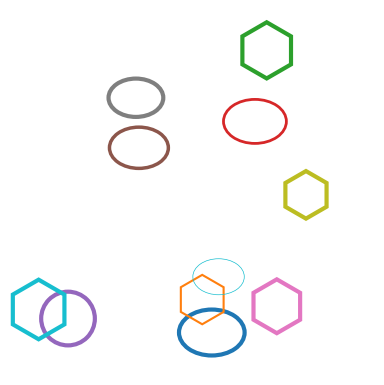[{"shape": "oval", "thickness": 3, "radius": 0.43, "center": [0.55, 0.136]}, {"shape": "hexagon", "thickness": 1.5, "radius": 0.32, "center": [0.525, 0.222]}, {"shape": "hexagon", "thickness": 3, "radius": 0.36, "center": [0.693, 0.869]}, {"shape": "oval", "thickness": 2, "radius": 0.41, "center": [0.662, 0.685]}, {"shape": "circle", "thickness": 3, "radius": 0.35, "center": [0.177, 0.173]}, {"shape": "oval", "thickness": 2.5, "radius": 0.38, "center": [0.361, 0.616]}, {"shape": "hexagon", "thickness": 3, "radius": 0.35, "center": [0.719, 0.205]}, {"shape": "oval", "thickness": 3, "radius": 0.36, "center": [0.353, 0.746]}, {"shape": "hexagon", "thickness": 3, "radius": 0.31, "center": [0.795, 0.494]}, {"shape": "oval", "thickness": 0.5, "radius": 0.33, "center": [0.568, 0.281]}, {"shape": "hexagon", "thickness": 3, "radius": 0.39, "center": [0.1, 0.196]}]